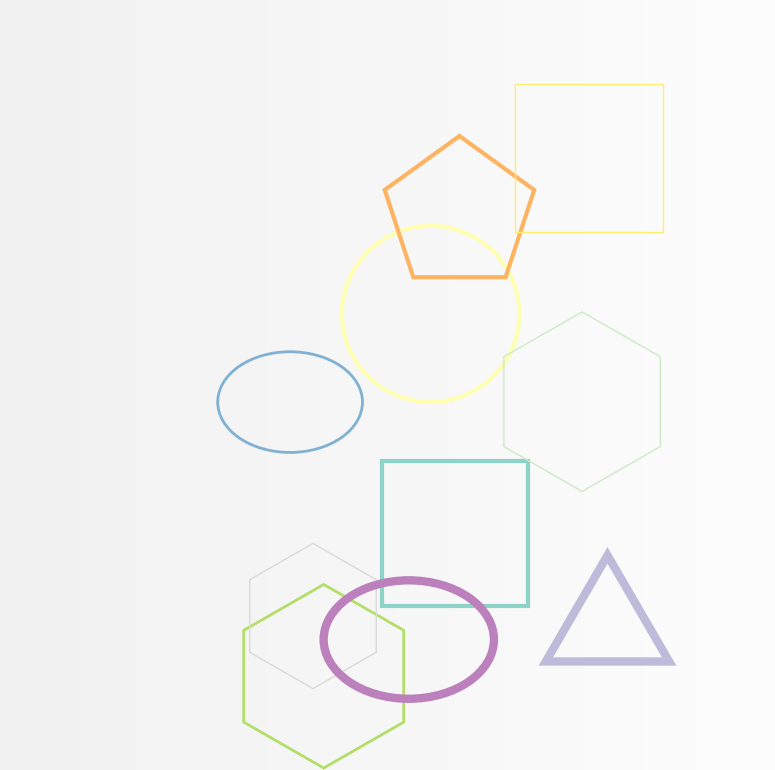[{"shape": "square", "thickness": 1.5, "radius": 0.47, "center": [0.587, 0.307]}, {"shape": "circle", "thickness": 1.5, "radius": 0.57, "center": [0.556, 0.592]}, {"shape": "triangle", "thickness": 3, "radius": 0.46, "center": [0.784, 0.187]}, {"shape": "oval", "thickness": 1, "radius": 0.47, "center": [0.374, 0.478]}, {"shape": "pentagon", "thickness": 1.5, "radius": 0.51, "center": [0.593, 0.722]}, {"shape": "hexagon", "thickness": 1, "radius": 0.6, "center": [0.418, 0.122]}, {"shape": "hexagon", "thickness": 0.5, "radius": 0.47, "center": [0.404, 0.2]}, {"shape": "oval", "thickness": 3, "radius": 0.55, "center": [0.527, 0.169]}, {"shape": "hexagon", "thickness": 0.5, "radius": 0.58, "center": [0.751, 0.478]}, {"shape": "square", "thickness": 0.5, "radius": 0.48, "center": [0.76, 0.795]}]